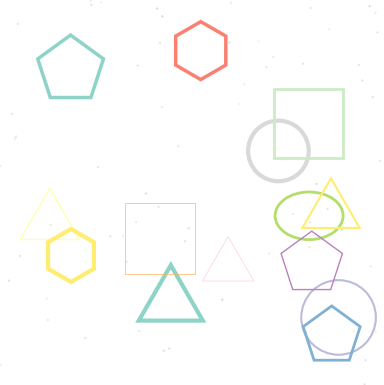[{"shape": "triangle", "thickness": 3, "radius": 0.48, "center": [0.444, 0.215]}, {"shape": "pentagon", "thickness": 2.5, "radius": 0.45, "center": [0.183, 0.819]}, {"shape": "triangle", "thickness": 1, "radius": 0.44, "center": [0.129, 0.422]}, {"shape": "circle", "thickness": 1.5, "radius": 0.48, "center": [0.879, 0.176]}, {"shape": "hexagon", "thickness": 2.5, "radius": 0.38, "center": [0.521, 0.869]}, {"shape": "pentagon", "thickness": 2, "radius": 0.39, "center": [0.861, 0.127]}, {"shape": "square", "thickness": 0.5, "radius": 0.46, "center": [0.416, 0.38]}, {"shape": "oval", "thickness": 2, "radius": 0.44, "center": [0.803, 0.44]}, {"shape": "triangle", "thickness": 0.5, "radius": 0.39, "center": [0.593, 0.309]}, {"shape": "circle", "thickness": 3, "radius": 0.39, "center": [0.723, 0.608]}, {"shape": "pentagon", "thickness": 1, "radius": 0.42, "center": [0.81, 0.316]}, {"shape": "square", "thickness": 2, "radius": 0.45, "center": [0.802, 0.68]}, {"shape": "hexagon", "thickness": 3, "radius": 0.34, "center": [0.184, 0.336]}, {"shape": "triangle", "thickness": 1.5, "radius": 0.43, "center": [0.86, 0.451]}]